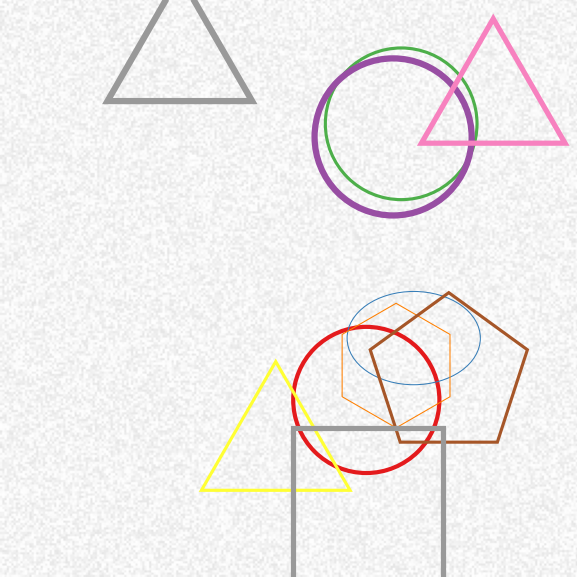[{"shape": "circle", "thickness": 2, "radius": 0.63, "center": [0.634, 0.307]}, {"shape": "oval", "thickness": 0.5, "radius": 0.58, "center": [0.716, 0.414]}, {"shape": "circle", "thickness": 1.5, "radius": 0.66, "center": [0.695, 0.785]}, {"shape": "circle", "thickness": 3, "radius": 0.68, "center": [0.681, 0.762]}, {"shape": "hexagon", "thickness": 0.5, "radius": 0.54, "center": [0.686, 0.366]}, {"shape": "triangle", "thickness": 1.5, "radius": 0.74, "center": [0.477, 0.224]}, {"shape": "pentagon", "thickness": 1.5, "radius": 0.72, "center": [0.777, 0.349]}, {"shape": "triangle", "thickness": 2.5, "radius": 0.72, "center": [0.854, 0.823]}, {"shape": "square", "thickness": 2.5, "radius": 0.65, "center": [0.638, 0.128]}, {"shape": "triangle", "thickness": 3, "radius": 0.72, "center": [0.311, 0.896]}]